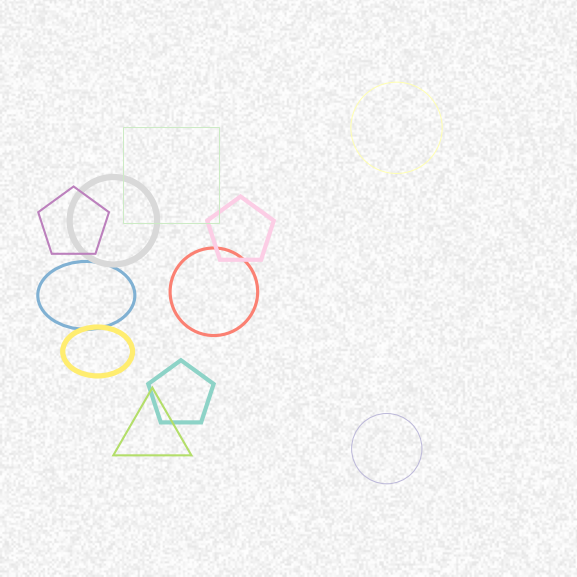[{"shape": "pentagon", "thickness": 2, "radius": 0.3, "center": [0.313, 0.316]}, {"shape": "circle", "thickness": 0.5, "radius": 0.4, "center": [0.687, 0.778]}, {"shape": "circle", "thickness": 0.5, "radius": 0.3, "center": [0.67, 0.222]}, {"shape": "circle", "thickness": 1.5, "radius": 0.38, "center": [0.37, 0.494]}, {"shape": "oval", "thickness": 1.5, "radius": 0.42, "center": [0.149, 0.488]}, {"shape": "triangle", "thickness": 1, "radius": 0.39, "center": [0.264, 0.25]}, {"shape": "pentagon", "thickness": 2, "radius": 0.3, "center": [0.416, 0.598]}, {"shape": "circle", "thickness": 3, "radius": 0.38, "center": [0.196, 0.617]}, {"shape": "pentagon", "thickness": 1, "radius": 0.32, "center": [0.127, 0.612]}, {"shape": "square", "thickness": 0.5, "radius": 0.42, "center": [0.296, 0.696]}, {"shape": "oval", "thickness": 2.5, "radius": 0.3, "center": [0.169, 0.39]}]